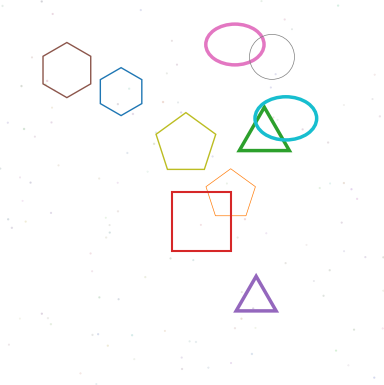[{"shape": "hexagon", "thickness": 1, "radius": 0.31, "center": [0.314, 0.762]}, {"shape": "pentagon", "thickness": 0.5, "radius": 0.34, "center": [0.599, 0.494]}, {"shape": "triangle", "thickness": 2.5, "radius": 0.38, "center": [0.687, 0.646]}, {"shape": "square", "thickness": 1.5, "radius": 0.38, "center": [0.523, 0.425]}, {"shape": "triangle", "thickness": 2.5, "radius": 0.3, "center": [0.665, 0.222]}, {"shape": "hexagon", "thickness": 1, "radius": 0.36, "center": [0.174, 0.818]}, {"shape": "oval", "thickness": 2.5, "radius": 0.38, "center": [0.61, 0.884]}, {"shape": "circle", "thickness": 0.5, "radius": 0.29, "center": [0.706, 0.852]}, {"shape": "pentagon", "thickness": 1, "radius": 0.41, "center": [0.483, 0.626]}, {"shape": "oval", "thickness": 2.5, "radius": 0.4, "center": [0.742, 0.693]}]